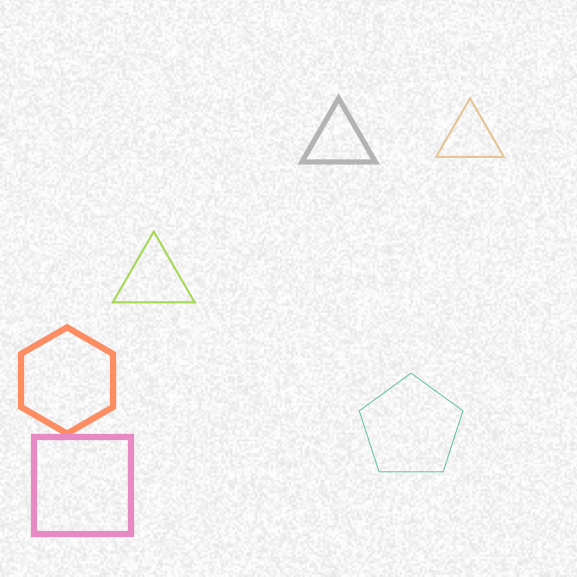[{"shape": "pentagon", "thickness": 0.5, "radius": 0.47, "center": [0.712, 0.259]}, {"shape": "hexagon", "thickness": 3, "radius": 0.46, "center": [0.116, 0.34]}, {"shape": "square", "thickness": 3, "radius": 0.42, "center": [0.143, 0.159]}, {"shape": "triangle", "thickness": 1, "radius": 0.41, "center": [0.266, 0.516]}, {"shape": "triangle", "thickness": 1, "radius": 0.34, "center": [0.814, 0.761]}, {"shape": "triangle", "thickness": 2.5, "radius": 0.37, "center": [0.586, 0.755]}]